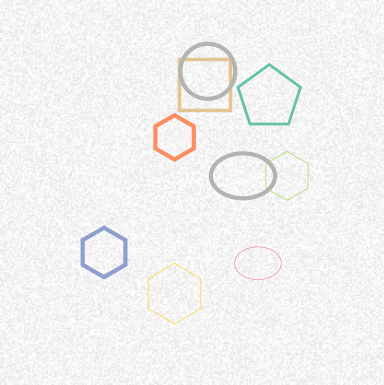[{"shape": "pentagon", "thickness": 2, "radius": 0.43, "center": [0.699, 0.747]}, {"shape": "hexagon", "thickness": 3, "radius": 0.29, "center": [0.453, 0.643]}, {"shape": "hexagon", "thickness": 3, "radius": 0.32, "center": [0.27, 0.344]}, {"shape": "oval", "thickness": 0.5, "radius": 0.3, "center": [0.67, 0.316]}, {"shape": "hexagon", "thickness": 0.5, "radius": 0.32, "center": [0.745, 0.543]}, {"shape": "hexagon", "thickness": 0.5, "radius": 0.39, "center": [0.453, 0.237]}, {"shape": "square", "thickness": 2.5, "radius": 0.33, "center": [0.53, 0.782]}, {"shape": "oval", "thickness": 3, "radius": 0.42, "center": [0.631, 0.543]}, {"shape": "circle", "thickness": 3, "radius": 0.36, "center": [0.54, 0.815]}]